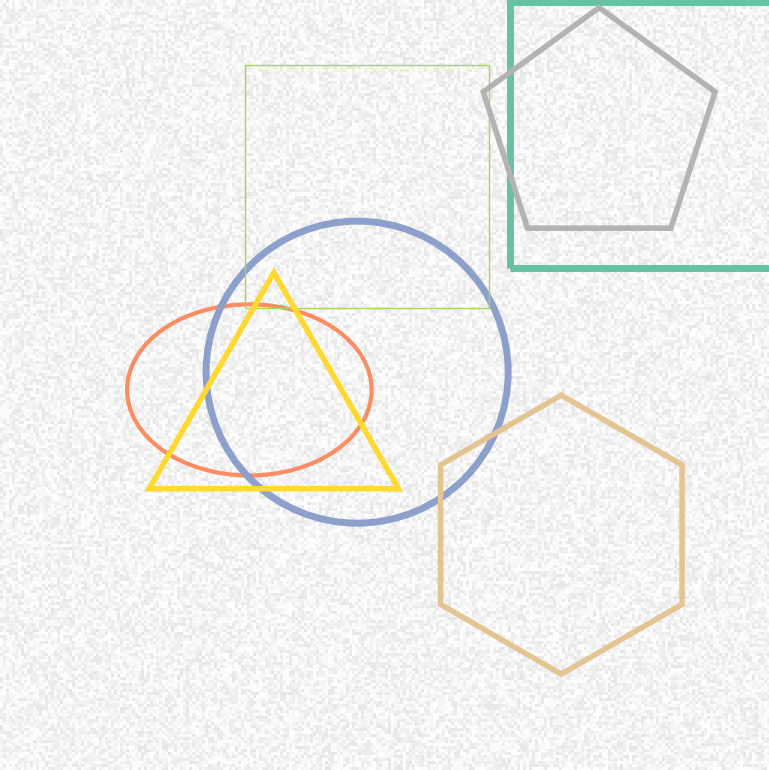[{"shape": "square", "thickness": 2.5, "radius": 0.86, "center": [0.835, 0.825]}, {"shape": "oval", "thickness": 1.5, "radius": 0.79, "center": [0.324, 0.494]}, {"shape": "circle", "thickness": 2.5, "radius": 0.98, "center": [0.464, 0.517]}, {"shape": "square", "thickness": 0.5, "radius": 0.79, "center": [0.477, 0.758]}, {"shape": "triangle", "thickness": 2, "radius": 0.94, "center": [0.356, 0.459]}, {"shape": "hexagon", "thickness": 2, "radius": 0.91, "center": [0.729, 0.306]}, {"shape": "pentagon", "thickness": 2, "radius": 0.79, "center": [0.778, 0.832]}]